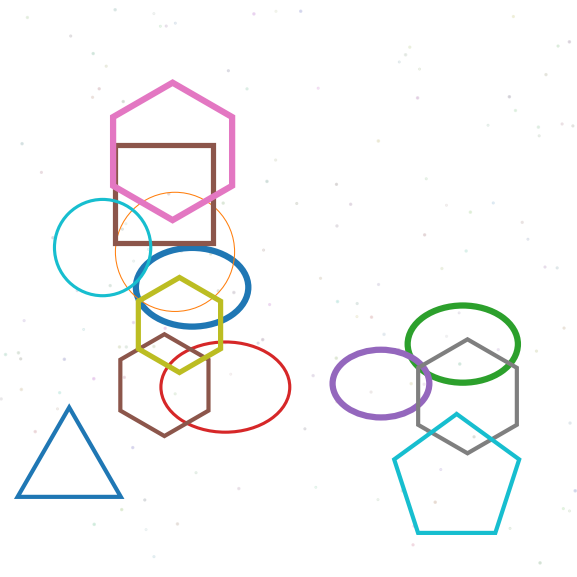[{"shape": "oval", "thickness": 3, "radius": 0.49, "center": [0.333, 0.502]}, {"shape": "triangle", "thickness": 2, "radius": 0.52, "center": [0.12, 0.19]}, {"shape": "circle", "thickness": 0.5, "radius": 0.52, "center": [0.303, 0.563]}, {"shape": "oval", "thickness": 3, "radius": 0.48, "center": [0.801, 0.403]}, {"shape": "oval", "thickness": 1.5, "radius": 0.56, "center": [0.39, 0.329]}, {"shape": "oval", "thickness": 3, "radius": 0.42, "center": [0.66, 0.335]}, {"shape": "hexagon", "thickness": 2, "radius": 0.44, "center": [0.285, 0.332]}, {"shape": "square", "thickness": 2.5, "radius": 0.42, "center": [0.285, 0.663]}, {"shape": "hexagon", "thickness": 3, "radius": 0.59, "center": [0.299, 0.737]}, {"shape": "hexagon", "thickness": 2, "radius": 0.49, "center": [0.81, 0.313]}, {"shape": "hexagon", "thickness": 2.5, "radius": 0.41, "center": [0.311, 0.436]}, {"shape": "circle", "thickness": 1.5, "radius": 0.42, "center": [0.178, 0.57]}, {"shape": "pentagon", "thickness": 2, "radius": 0.57, "center": [0.791, 0.168]}]